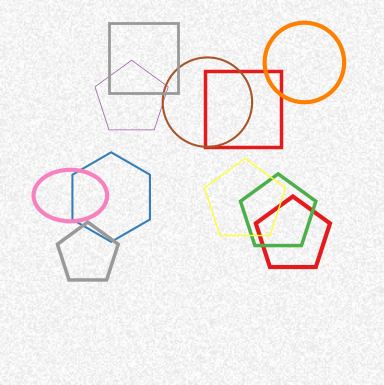[{"shape": "square", "thickness": 2.5, "radius": 0.49, "center": [0.631, 0.717]}, {"shape": "pentagon", "thickness": 3, "radius": 0.51, "center": [0.761, 0.388]}, {"shape": "hexagon", "thickness": 1.5, "radius": 0.58, "center": [0.289, 0.488]}, {"shape": "pentagon", "thickness": 2.5, "radius": 0.51, "center": [0.723, 0.445]}, {"shape": "pentagon", "thickness": 0.5, "radius": 0.5, "center": [0.342, 0.744]}, {"shape": "circle", "thickness": 3, "radius": 0.52, "center": [0.791, 0.838]}, {"shape": "pentagon", "thickness": 1, "radius": 0.55, "center": [0.636, 0.478]}, {"shape": "circle", "thickness": 1.5, "radius": 0.58, "center": [0.539, 0.735]}, {"shape": "oval", "thickness": 3, "radius": 0.48, "center": [0.183, 0.492]}, {"shape": "square", "thickness": 2, "radius": 0.45, "center": [0.373, 0.85]}, {"shape": "pentagon", "thickness": 2.5, "radius": 0.42, "center": [0.228, 0.34]}]